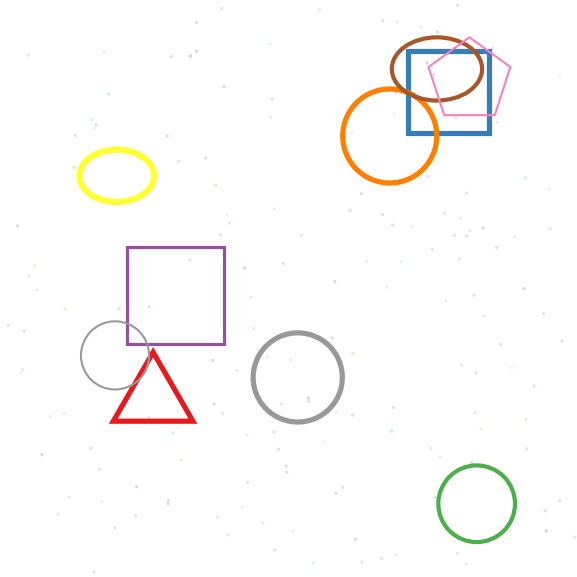[{"shape": "triangle", "thickness": 2.5, "radius": 0.4, "center": [0.265, 0.31]}, {"shape": "square", "thickness": 2.5, "radius": 0.35, "center": [0.777, 0.839]}, {"shape": "circle", "thickness": 2, "radius": 0.33, "center": [0.825, 0.127]}, {"shape": "square", "thickness": 1.5, "radius": 0.42, "center": [0.304, 0.487]}, {"shape": "circle", "thickness": 2.5, "radius": 0.41, "center": [0.675, 0.764]}, {"shape": "oval", "thickness": 3, "radius": 0.32, "center": [0.202, 0.695]}, {"shape": "oval", "thickness": 2, "radius": 0.39, "center": [0.757, 0.88]}, {"shape": "pentagon", "thickness": 1, "radius": 0.37, "center": [0.813, 0.86]}, {"shape": "circle", "thickness": 1, "radius": 0.3, "center": [0.199, 0.384]}, {"shape": "circle", "thickness": 2.5, "radius": 0.39, "center": [0.516, 0.346]}]